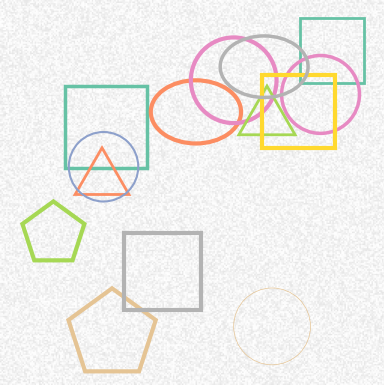[{"shape": "square", "thickness": 2, "radius": 0.42, "center": [0.862, 0.87]}, {"shape": "square", "thickness": 2.5, "radius": 0.53, "center": [0.275, 0.671]}, {"shape": "triangle", "thickness": 2, "radius": 0.4, "center": [0.265, 0.535]}, {"shape": "oval", "thickness": 3, "radius": 0.59, "center": [0.509, 0.709]}, {"shape": "circle", "thickness": 1.5, "radius": 0.45, "center": [0.269, 0.567]}, {"shape": "circle", "thickness": 2.5, "radius": 0.51, "center": [0.833, 0.755]}, {"shape": "circle", "thickness": 3, "radius": 0.56, "center": [0.607, 0.792]}, {"shape": "pentagon", "thickness": 3, "radius": 0.42, "center": [0.139, 0.392]}, {"shape": "triangle", "thickness": 2, "radius": 0.42, "center": [0.693, 0.692]}, {"shape": "square", "thickness": 3, "radius": 0.48, "center": [0.776, 0.71]}, {"shape": "pentagon", "thickness": 3, "radius": 0.6, "center": [0.291, 0.132]}, {"shape": "circle", "thickness": 0.5, "radius": 0.5, "center": [0.707, 0.152]}, {"shape": "square", "thickness": 3, "radius": 0.5, "center": [0.422, 0.295]}, {"shape": "oval", "thickness": 2.5, "radius": 0.57, "center": [0.686, 0.827]}]